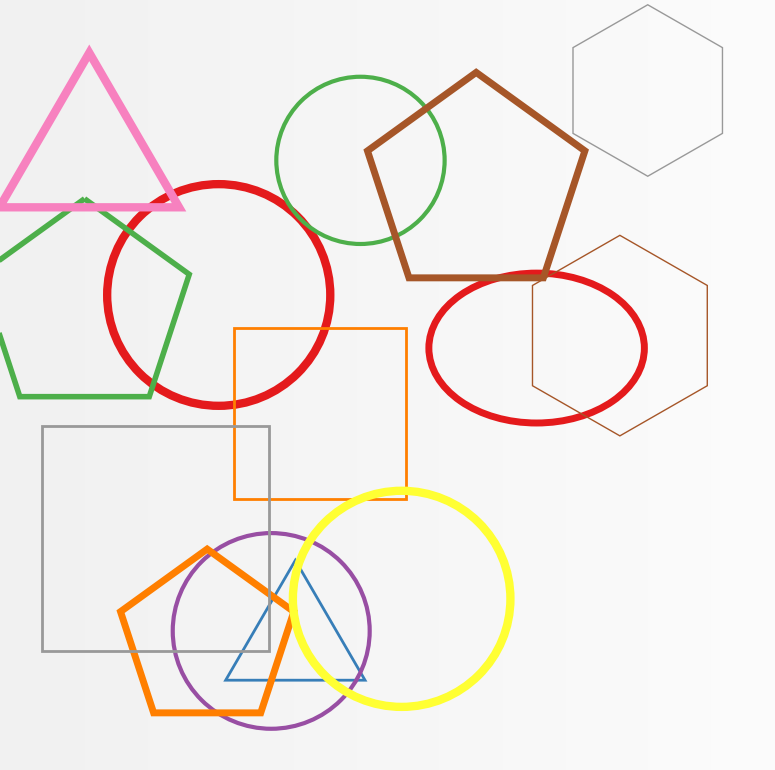[{"shape": "circle", "thickness": 3, "radius": 0.72, "center": [0.282, 0.617]}, {"shape": "oval", "thickness": 2.5, "radius": 0.7, "center": [0.692, 0.548]}, {"shape": "triangle", "thickness": 1, "radius": 0.52, "center": [0.381, 0.169]}, {"shape": "pentagon", "thickness": 2, "radius": 0.71, "center": [0.109, 0.6]}, {"shape": "circle", "thickness": 1.5, "radius": 0.54, "center": [0.465, 0.792]}, {"shape": "circle", "thickness": 1.5, "radius": 0.64, "center": [0.35, 0.181]}, {"shape": "square", "thickness": 1, "radius": 0.56, "center": [0.413, 0.463]}, {"shape": "pentagon", "thickness": 2.5, "radius": 0.59, "center": [0.267, 0.169]}, {"shape": "circle", "thickness": 3, "radius": 0.7, "center": [0.518, 0.222]}, {"shape": "pentagon", "thickness": 2.5, "radius": 0.74, "center": [0.614, 0.758]}, {"shape": "hexagon", "thickness": 0.5, "radius": 0.65, "center": [0.8, 0.564]}, {"shape": "triangle", "thickness": 3, "radius": 0.67, "center": [0.115, 0.798]}, {"shape": "square", "thickness": 1, "radius": 0.73, "center": [0.2, 0.301]}, {"shape": "hexagon", "thickness": 0.5, "radius": 0.56, "center": [0.836, 0.882]}]